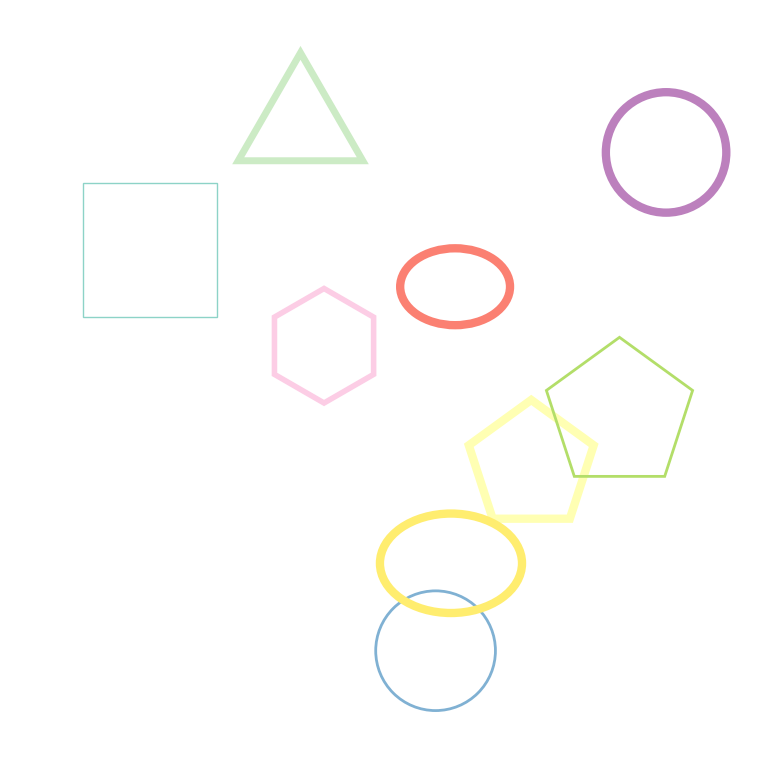[{"shape": "square", "thickness": 0.5, "radius": 0.43, "center": [0.195, 0.675]}, {"shape": "pentagon", "thickness": 3, "radius": 0.43, "center": [0.69, 0.395]}, {"shape": "oval", "thickness": 3, "radius": 0.36, "center": [0.591, 0.628]}, {"shape": "circle", "thickness": 1, "radius": 0.39, "center": [0.566, 0.155]}, {"shape": "pentagon", "thickness": 1, "radius": 0.5, "center": [0.805, 0.462]}, {"shape": "hexagon", "thickness": 2, "radius": 0.37, "center": [0.421, 0.551]}, {"shape": "circle", "thickness": 3, "radius": 0.39, "center": [0.865, 0.802]}, {"shape": "triangle", "thickness": 2.5, "radius": 0.47, "center": [0.39, 0.838]}, {"shape": "oval", "thickness": 3, "radius": 0.46, "center": [0.586, 0.268]}]